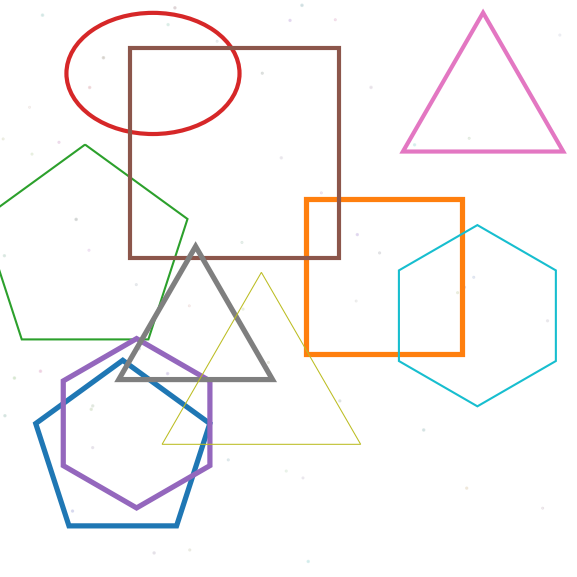[{"shape": "pentagon", "thickness": 2.5, "radius": 0.79, "center": [0.213, 0.217]}, {"shape": "square", "thickness": 2.5, "radius": 0.67, "center": [0.665, 0.52]}, {"shape": "pentagon", "thickness": 1, "radius": 0.93, "center": [0.147, 0.562]}, {"shape": "oval", "thickness": 2, "radius": 0.75, "center": [0.265, 0.872]}, {"shape": "hexagon", "thickness": 2.5, "radius": 0.73, "center": [0.237, 0.266]}, {"shape": "square", "thickness": 2, "radius": 0.91, "center": [0.406, 0.734]}, {"shape": "triangle", "thickness": 2, "radius": 0.8, "center": [0.837, 0.817]}, {"shape": "triangle", "thickness": 2.5, "radius": 0.77, "center": [0.339, 0.419]}, {"shape": "triangle", "thickness": 0.5, "radius": 0.99, "center": [0.453, 0.329]}, {"shape": "hexagon", "thickness": 1, "radius": 0.78, "center": [0.827, 0.452]}]